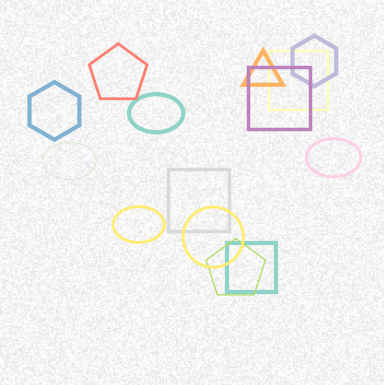[{"shape": "oval", "thickness": 3, "radius": 0.35, "center": [0.406, 0.706]}, {"shape": "square", "thickness": 3, "radius": 0.32, "center": [0.652, 0.306]}, {"shape": "square", "thickness": 1.5, "radius": 0.38, "center": [0.774, 0.791]}, {"shape": "hexagon", "thickness": 3, "radius": 0.33, "center": [0.817, 0.842]}, {"shape": "pentagon", "thickness": 2, "radius": 0.39, "center": [0.307, 0.807]}, {"shape": "hexagon", "thickness": 3, "radius": 0.37, "center": [0.141, 0.712]}, {"shape": "triangle", "thickness": 3, "radius": 0.3, "center": [0.683, 0.809]}, {"shape": "pentagon", "thickness": 1, "radius": 0.41, "center": [0.612, 0.3]}, {"shape": "oval", "thickness": 2, "radius": 0.35, "center": [0.866, 0.59]}, {"shape": "square", "thickness": 2.5, "radius": 0.4, "center": [0.515, 0.48]}, {"shape": "square", "thickness": 2.5, "radius": 0.4, "center": [0.725, 0.745]}, {"shape": "oval", "thickness": 0.5, "radius": 0.35, "center": [0.18, 0.582]}, {"shape": "circle", "thickness": 2, "radius": 0.39, "center": [0.554, 0.384]}, {"shape": "oval", "thickness": 2, "radius": 0.33, "center": [0.36, 0.417]}]